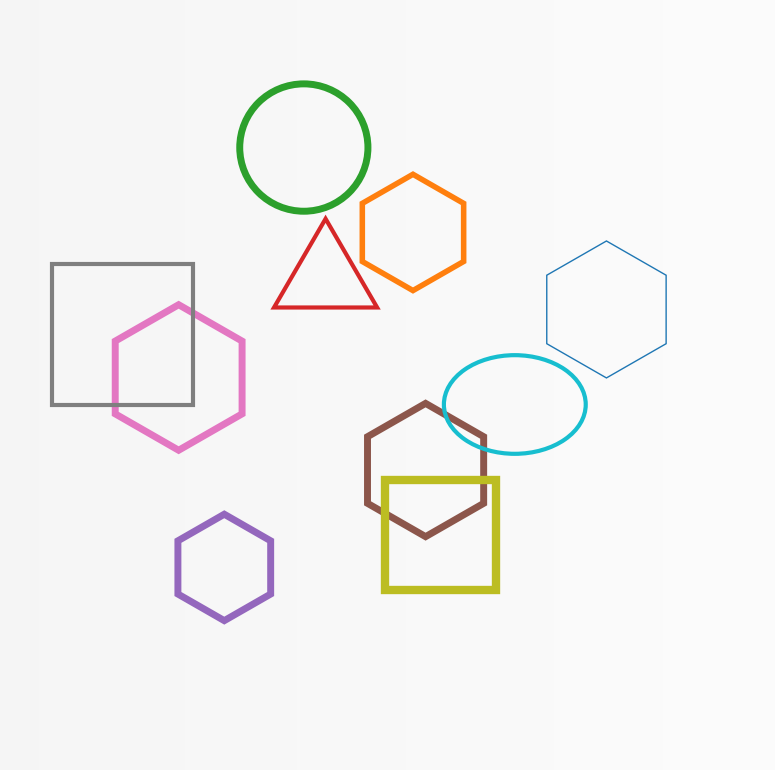[{"shape": "hexagon", "thickness": 0.5, "radius": 0.44, "center": [0.783, 0.598]}, {"shape": "hexagon", "thickness": 2, "radius": 0.38, "center": [0.533, 0.698]}, {"shape": "circle", "thickness": 2.5, "radius": 0.41, "center": [0.392, 0.808]}, {"shape": "triangle", "thickness": 1.5, "radius": 0.38, "center": [0.42, 0.639]}, {"shape": "hexagon", "thickness": 2.5, "radius": 0.35, "center": [0.289, 0.263]}, {"shape": "hexagon", "thickness": 2.5, "radius": 0.43, "center": [0.549, 0.39]}, {"shape": "hexagon", "thickness": 2.5, "radius": 0.47, "center": [0.231, 0.51]}, {"shape": "square", "thickness": 1.5, "radius": 0.46, "center": [0.158, 0.565]}, {"shape": "square", "thickness": 3, "radius": 0.36, "center": [0.568, 0.305]}, {"shape": "oval", "thickness": 1.5, "radius": 0.46, "center": [0.664, 0.475]}]